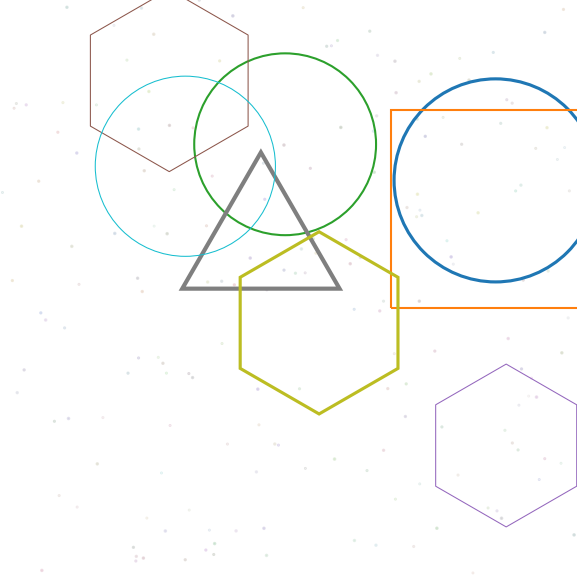[{"shape": "circle", "thickness": 1.5, "radius": 0.88, "center": [0.858, 0.687]}, {"shape": "square", "thickness": 1, "radius": 0.86, "center": [0.849, 0.637]}, {"shape": "circle", "thickness": 1, "radius": 0.79, "center": [0.494, 0.749]}, {"shape": "hexagon", "thickness": 0.5, "radius": 0.7, "center": [0.877, 0.228]}, {"shape": "hexagon", "thickness": 0.5, "radius": 0.79, "center": [0.293, 0.86]}, {"shape": "triangle", "thickness": 2, "radius": 0.79, "center": [0.452, 0.578]}, {"shape": "hexagon", "thickness": 1.5, "radius": 0.79, "center": [0.553, 0.44]}, {"shape": "circle", "thickness": 0.5, "radius": 0.78, "center": [0.321, 0.711]}]